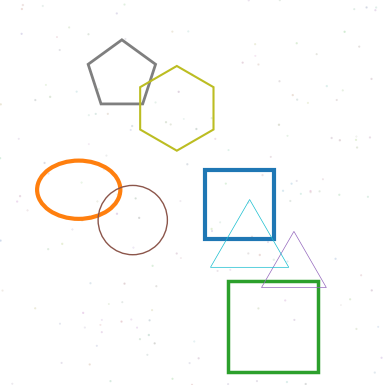[{"shape": "square", "thickness": 3, "radius": 0.45, "center": [0.623, 0.47]}, {"shape": "oval", "thickness": 3, "radius": 0.54, "center": [0.204, 0.507]}, {"shape": "square", "thickness": 2.5, "radius": 0.59, "center": [0.708, 0.152]}, {"shape": "triangle", "thickness": 0.5, "radius": 0.49, "center": [0.763, 0.302]}, {"shape": "circle", "thickness": 1, "radius": 0.45, "center": [0.345, 0.428]}, {"shape": "pentagon", "thickness": 2, "radius": 0.46, "center": [0.317, 0.805]}, {"shape": "hexagon", "thickness": 1.5, "radius": 0.55, "center": [0.459, 0.719]}, {"shape": "triangle", "thickness": 0.5, "radius": 0.59, "center": [0.648, 0.364]}]